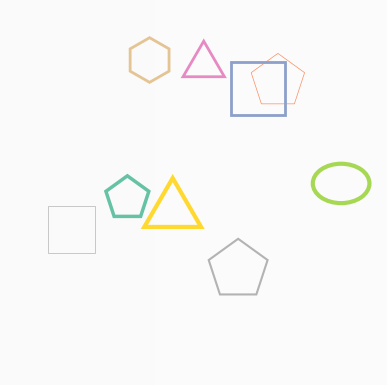[{"shape": "pentagon", "thickness": 2.5, "radius": 0.29, "center": [0.329, 0.485]}, {"shape": "pentagon", "thickness": 0.5, "radius": 0.36, "center": [0.717, 0.789]}, {"shape": "square", "thickness": 2, "radius": 0.35, "center": [0.666, 0.77]}, {"shape": "triangle", "thickness": 2, "radius": 0.31, "center": [0.526, 0.832]}, {"shape": "oval", "thickness": 3, "radius": 0.37, "center": [0.88, 0.524]}, {"shape": "triangle", "thickness": 3, "radius": 0.42, "center": [0.446, 0.453]}, {"shape": "hexagon", "thickness": 2, "radius": 0.29, "center": [0.386, 0.844]}, {"shape": "pentagon", "thickness": 1.5, "radius": 0.4, "center": [0.615, 0.3]}, {"shape": "square", "thickness": 0.5, "radius": 0.31, "center": [0.184, 0.404]}]